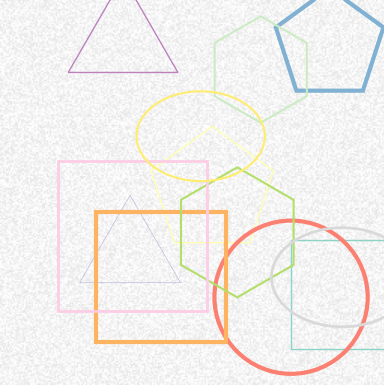[{"shape": "square", "thickness": 1, "radius": 0.71, "center": [0.897, 0.236]}, {"shape": "pentagon", "thickness": 1, "radius": 0.84, "center": [0.551, 0.505]}, {"shape": "triangle", "thickness": 0.5, "radius": 0.76, "center": [0.338, 0.341]}, {"shape": "circle", "thickness": 3, "radius": 1.0, "center": [0.756, 0.228]}, {"shape": "pentagon", "thickness": 3, "radius": 0.73, "center": [0.856, 0.883]}, {"shape": "square", "thickness": 3, "radius": 0.84, "center": [0.418, 0.281]}, {"shape": "hexagon", "thickness": 1.5, "radius": 0.84, "center": [0.616, 0.397]}, {"shape": "square", "thickness": 2, "radius": 0.97, "center": [0.344, 0.387]}, {"shape": "oval", "thickness": 2, "radius": 0.92, "center": [0.889, 0.28]}, {"shape": "triangle", "thickness": 1, "radius": 0.82, "center": [0.32, 0.894]}, {"shape": "hexagon", "thickness": 1.5, "radius": 0.69, "center": [0.677, 0.819]}, {"shape": "oval", "thickness": 1.5, "radius": 0.83, "center": [0.521, 0.646]}]